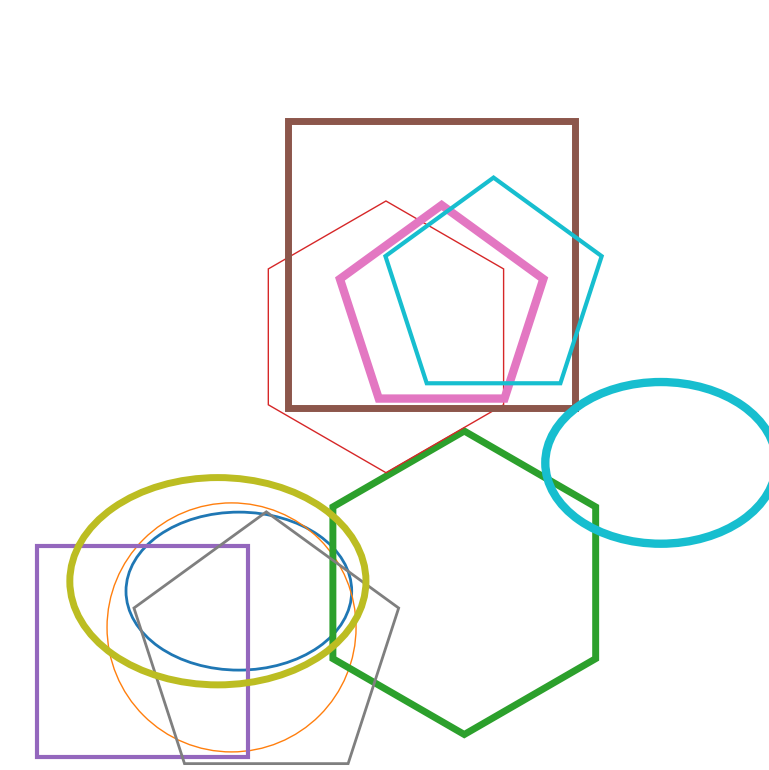[{"shape": "oval", "thickness": 1, "radius": 0.73, "center": [0.31, 0.232]}, {"shape": "circle", "thickness": 0.5, "radius": 0.81, "center": [0.301, 0.185]}, {"shape": "hexagon", "thickness": 2.5, "radius": 0.99, "center": [0.603, 0.243]}, {"shape": "hexagon", "thickness": 0.5, "radius": 0.88, "center": [0.501, 0.563]}, {"shape": "square", "thickness": 1.5, "radius": 0.68, "center": [0.185, 0.154]}, {"shape": "square", "thickness": 2.5, "radius": 0.93, "center": [0.56, 0.657]}, {"shape": "pentagon", "thickness": 3, "radius": 0.69, "center": [0.574, 0.595]}, {"shape": "pentagon", "thickness": 1, "radius": 0.9, "center": [0.346, 0.155]}, {"shape": "oval", "thickness": 2.5, "radius": 0.96, "center": [0.283, 0.245]}, {"shape": "oval", "thickness": 3, "radius": 0.75, "center": [0.858, 0.399]}, {"shape": "pentagon", "thickness": 1.5, "radius": 0.74, "center": [0.641, 0.622]}]